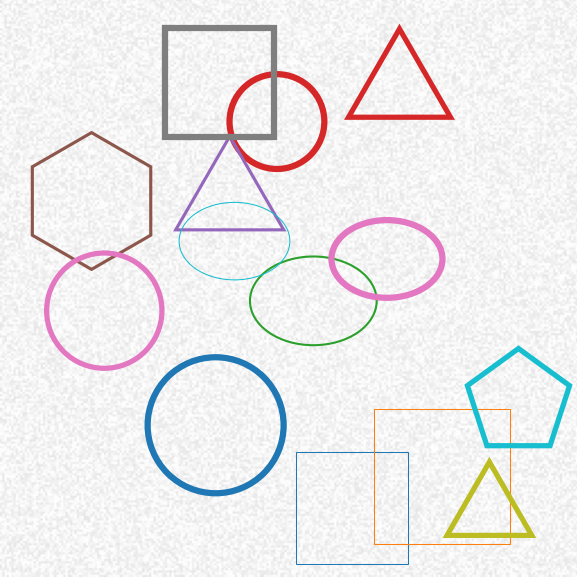[{"shape": "circle", "thickness": 3, "radius": 0.59, "center": [0.373, 0.263]}, {"shape": "square", "thickness": 0.5, "radius": 0.49, "center": [0.609, 0.119]}, {"shape": "square", "thickness": 0.5, "radius": 0.58, "center": [0.765, 0.175]}, {"shape": "oval", "thickness": 1, "radius": 0.55, "center": [0.543, 0.478]}, {"shape": "triangle", "thickness": 2.5, "radius": 0.51, "center": [0.692, 0.847]}, {"shape": "circle", "thickness": 3, "radius": 0.41, "center": [0.48, 0.789]}, {"shape": "triangle", "thickness": 1.5, "radius": 0.54, "center": [0.398, 0.655]}, {"shape": "hexagon", "thickness": 1.5, "radius": 0.59, "center": [0.158, 0.651]}, {"shape": "circle", "thickness": 2.5, "radius": 0.5, "center": [0.181, 0.461]}, {"shape": "oval", "thickness": 3, "radius": 0.48, "center": [0.67, 0.551]}, {"shape": "square", "thickness": 3, "radius": 0.47, "center": [0.379, 0.856]}, {"shape": "triangle", "thickness": 2.5, "radius": 0.42, "center": [0.847, 0.114]}, {"shape": "oval", "thickness": 0.5, "radius": 0.48, "center": [0.406, 0.582]}, {"shape": "pentagon", "thickness": 2.5, "radius": 0.47, "center": [0.898, 0.303]}]